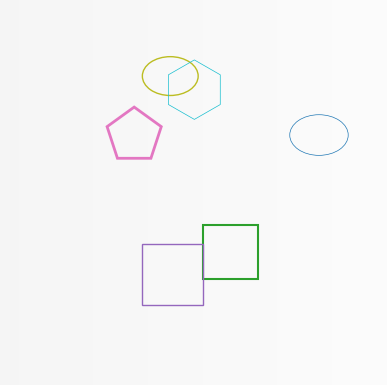[{"shape": "oval", "thickness": 0.5, "radius": 0.38, "center": [0.823, 0.649]}, {"shape": "square", "thickness": 1.5, "radius": 0.35, "center": [0.595, 0.344]}, {"shape": "square", "thickness": 1, "radius": 0.4, "center": [0.445, 0.287]}, {"shape": "pentagon", "thickness": 2, "radius": 0.37, "center": [0.346, 0.648]}, {"shape": "oval", "thickness": 1, "radius": 0.36, "center": [0.439, 0.802]}, {"shape": "hexagon", "thickness": 0.5, "radius": 0.39, "center": [0.502, 0.767]}]